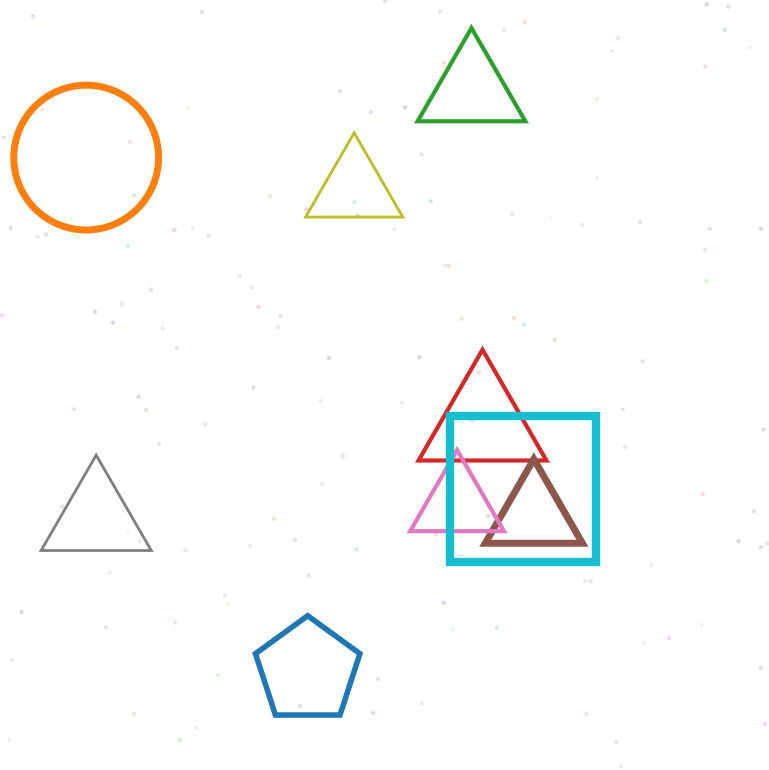[{"shape": "pentagon", "thickness": 2, "radius": 0.36, "center": [0.4, 0.129]}, {"shape": "circle", "thickness": 2.5, "radius": 0.47, "center": [0.112, 0.795]}, {"shape": "triangle", "thickness": 1.5, "radius": 0.4, "center": [0.612, 0.883]}, {"shape": "triangle", "thickness": 1.5, "radius": 0.48, "center": [0.627, 0.45]}, {"shape": "triangle", "thickness": 2.5, "radius": 0.36, "center": [0.693, 0.331]}, {"shape": "triangle", "thickness": 1.5, "radius": 0.35, "center": [0.594, 0.345]}, {"shape": "triangle", "thickness": 1, "radius": 0.41, "center": [0.125, 0.326]}, {"shape": "triangle", "thickness": 1, "radius": 0.36, "center": [0.46, 0.755]}, {"shape": "square", "thickness": 3, "radius": 0.48, "center": [0.679, 0.365]}]